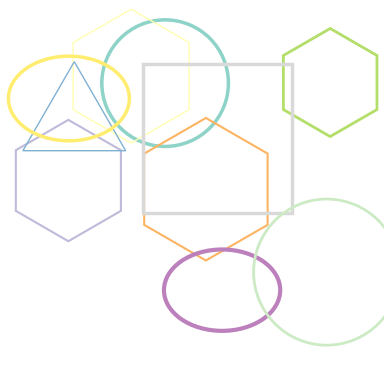[{"shape": "circle", "thickness": 2.5, "radius": 0.82, "center": [0.429, 0.784]}, {"shape": "hexagon", "thickness": 1, "radius": 0.87, "center": [0.341, 0.802]}, {"shape": "hexagon", "thickness": 1.5, "radius": 0.79, "center": [0.178, 0.531]}, {"shape": "triangle", "thickness": 1, "radius": 0.77, "center": [0.193, 0.686]}, {"shape": "hexagon", "thickness": 1.5, "radius": 0.93, "center": [0.535, 0.508]}, {"shape": "hexagon", "thickness": 2, "radius": 0.7, "center": [0.858, 0.786]}, {"shape": "square", "thickness": 2.5, "radius": 0.96, "center": [0.565, 0.641]}, {"shape": "oval", "thickness": 3, "radius": 0.75, "center": [0.577, 0.246]}, {"shape": "circle", "thickness": 2, "radius": 0.95, "center": [0.848, 0.293]}, {"shape": "oval", "thickness": 2.5, "radius": 0.79, "center": [0.179, 0.744]}]